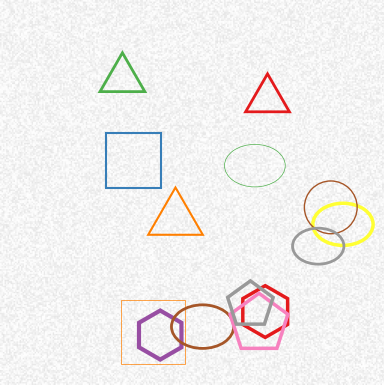[{"shape": "triangle", "thickness": 2, "radius": 0.33, "center": [0.695, 0.742]}, {"shape": "hexagon", "thickness": 2.5, "radius": 0.34, "center": [0.689, 0.191]}, {"shape": "square", "thickness": 1.5, "radius": 0.36, "center": [0.347, 0.583]}, {"shape": "oval", "thickness": 0.5, "radius": 0.39, "center": [0.662, 0.57]}, {"shape": "triangle", "thickness": 2, "radius": 0.34, "center": [0.318, 0.796]}, {"shape": "hexagon", "thickness": 3, "radius": 0.32, "center": [0.416, 0.13]}, {"shape": "triangle", "thickness": 1.5, "radius": 0.41, "center": [0.456, 0.431]}, {"shape": "square", "thickness": 0.5, "radius": 0.42, "center": [0.398, 0.138]}, {"shape": "oval", "thickness": 2.5, "radius": 0.39, "center": [0.891, 0.417]}, {"shape": "oval", "thickness": 2, "radius": 0.4, "center": [0.526, 0.152]}, {"shape": "circle", "thickness": 1, "radius": 0.34, "center": [0.859, 0.461]}, {"shape": "pentagon", "thickness": 2.5, "radius": 0.4, "center": [0.673, 0.159]}, {"shape": "oval", "thickness": 2, "radius": 0.33, "center": [0.827, 0.361]}, {"shape": "pentagon", "thickness": 2.5, "radius": 0.31, "center": [0.65, 0.208]}]